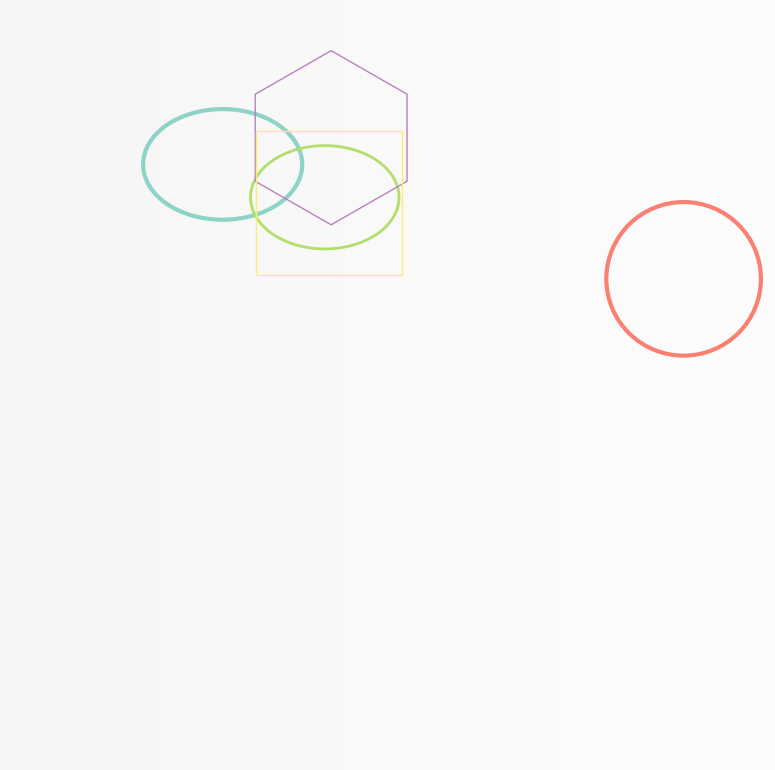[{"shape": "oval", "thickness": 1.5, "radius": 0.51, "center": [0.287, 0.786]}, {"shape": "circle", "thickness": 1.5, "radius": 0.5, "center": [0.882, 0.638]}, {"shape": "oval", "thickness": 1, "radius": 0.48, "center": [0.419, 0.744]}, {"shape": "hexagon", "thickness": 0.5, "radius": 0.57, "center": [0.427, 0.821]}, {"shape": "square", "thickness": 0.5, "radius": 0.47, "center": [0.424, 0.736]}]